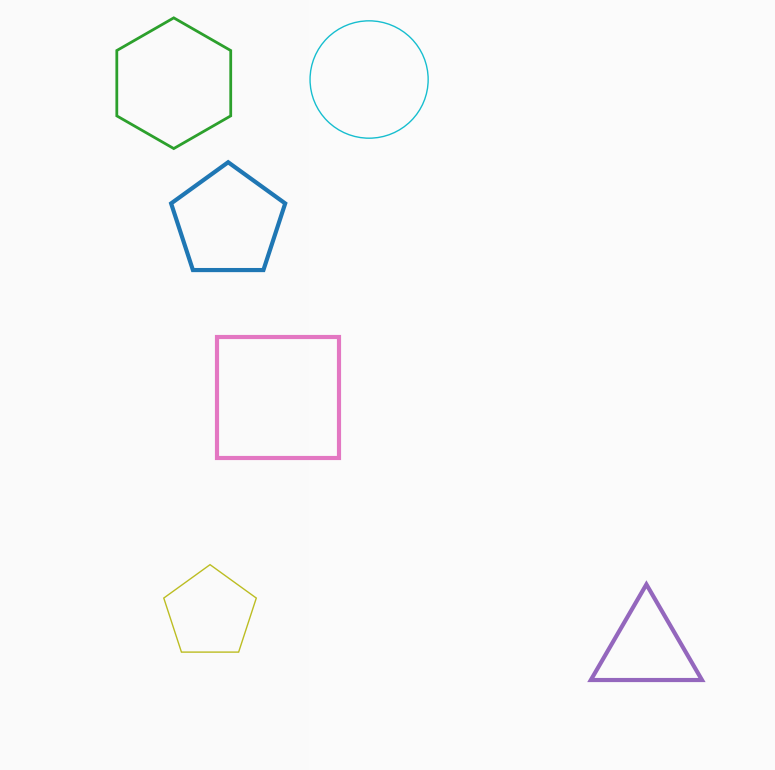[{"shape": "pentagon", "thickness": 1.5, "radius": 0.39, "center": [0.294, 0.712]}, {"shape": "hexagon", "thickness": 1, "radius": 0.42, "center": [0.224, 0.892]}, {"shape": "triangle", "thickness": 1.5, "radius": 0.41, "center": [0.834, 0.158]}, {"shape": "square", "thickness": 1.5, "radius": 0.39, "center": [0.359, 0.484]}, {"shape": "pentagon", "thickness": 0.5, "radius": 0.31, "center": [0.271, 0.204]}, {"shape": "circle", "thickness": 0.5, "radius": 0.38, "center": [0.476, 0.897]}]